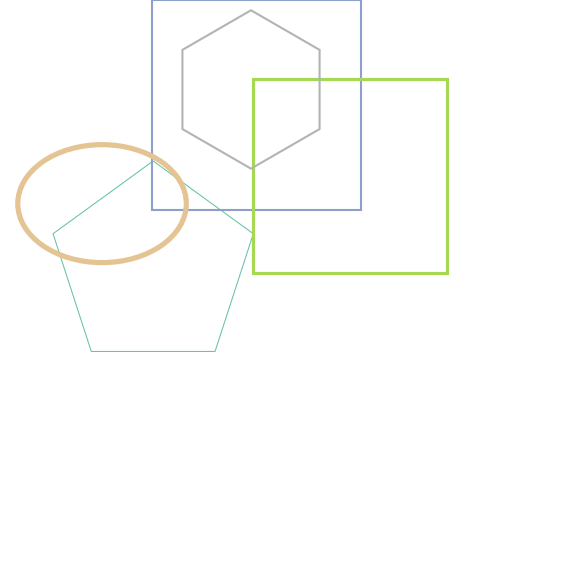[{"shape": "pentagon", "thickness": 0.5, "radius": 0.91, "center": [0.265, 0.538]}, {"shape": "square", "thickness": 1, "radius": 0.91, "center": [0.444, 0.818]}, {"shape": "square", "thickness": 1.5, "radius": 0.84, "center": [0.606, 0.694]}, {"shape": "oval", "thickness": 2.5, "radius": 0.73, "center": [0.177, 0.647]}, {"shape": "hexagon", "thickness": 1, "radius": 0.69, "center": [0.435, 0.844]}]